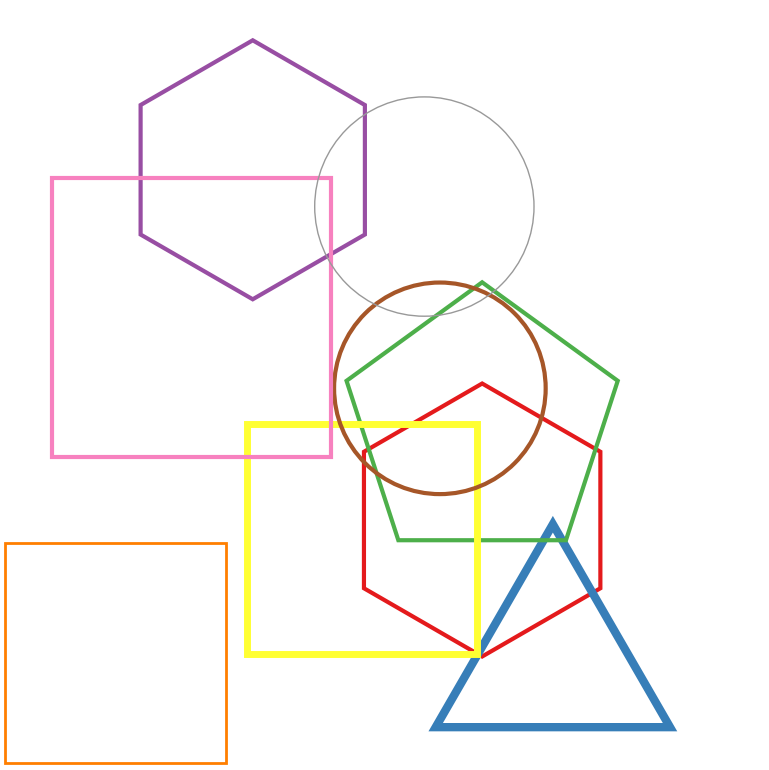[{"shape": "hexagon", "thickness": 1.5, "radius": 0.89, "center": [0.626, 0.325]}, {"shape": "triangle", "thickness": 3, "radius": 0.88, "center": [0.718, 0.143]}, {"shape": "pentagon", "thickness": 1.5, "radius": 0.93, "center": [0.626, 0.448]}, {"shape": "hexagon", "thickness": 1.5, "radius": 0.84, "center": [0.328, 0.78]}, {"shape": "square", "thickness": 1, "radius": 0.72, "center": [0.15, 0.152]}, {"shape": "square", "thickness": 2.5, "radius": 0.75, "center": [0.47, 0.3]}, {"shape": "circle", "thickness": 1.5, "radius": 0.69, "center": [0.571, 0.496]}, {"shape": "square", "thickness": 1.5, "radius": 0.91, "center": [0.249, 0.588]}, {"shape": "circle", "thickness": 0.5, "radius": 0.71, "center": [0.551, 0.732]}]